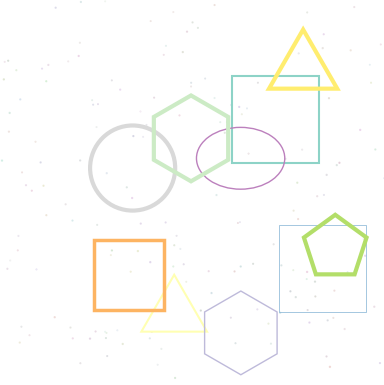[{"shape": "square", "thickness": 1.5, "radius": 0.56, "center": [0.715, 0.691]}, {"shape": "triangle", "thickness": 1.5, "radius": 0.49, "center": [0.452, 0.188]}, {"shape": "hexagon", "thickness": 1, "radius": 0.54, "center": [0.626, 0.135]}, {"shape": "square", "thickness": 0.5, "radius": 0.56, "center": [0.839, 0.303]}, {"shape": "square", "thickness": 2.5, "radius": 0.45, "center": [0.336, 0.285]}, {"shape": "pentagon", "thickness": 3, "radius": 0.43, "center": [0.871, 0.357]}, {"shape": "circle", "thickness": 3, "radius": 0.55, "center": [0.345, 0.564]}, {"shape": "oval", "thickness": 1, "radius": 0.57, "center": [0.625, 0.589]}, {"shape": "hexagon", "thickness": 3, "radius": 0.56, "center": [0.496, 0.641]}, {"shape": "triangle", "thickness": 3, "radius": 0.51, "center": [0.787, 0.821]}]